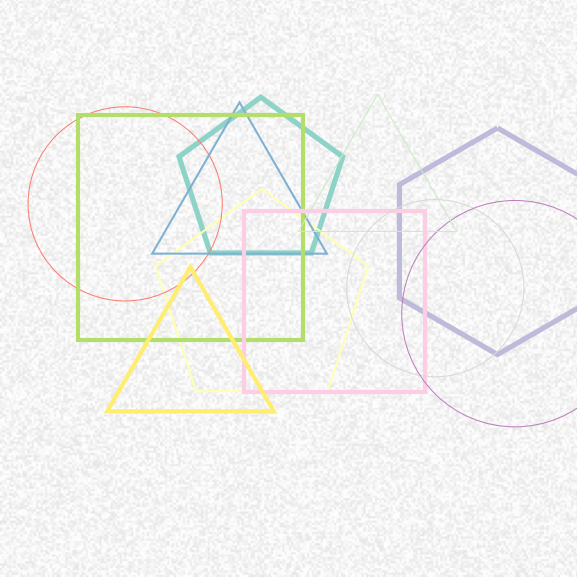[{"shape": "pentagon", "thickness": 2.5, "radius": 0.75, "center": [0.452, 0.682]}, {"shape": "pentagon", "thickness": 1, "radius": 0.97, "center": [0.453, 0.478]}, {"shape": "hexagon", "thickness": 2.5, "radius": 0.98, "center": [0.861, 0.581]}, {"shape": "circle", "thickness": 0.5, "radius": 0.84, "center": [0.217, 0.646]}, {"shape": "triangle", "thickness": 1, "radius": 0.87, "center": [0.415, 0.647]}, {"shape": "square", "thickness": 2, "radius": 0.97, "center": [0.33, 0.606]}, {"shape": "square", "thickness": 2, "radius": 0.78, "center": [0.579, 0.477]}, {"shape": "circle", "thickness": 0.5, "radius": 0.77, "center": [0.754, 0.5]}, {"shape": "circle", "thickness": 0.5, "radius": 0.98, "center": [0.892, 0.456]}, {"shape": "triangle", "thickness": 0.5, "radius": 0.79, "center": [0.654, 0.677]}, {"shape": "triangle", "thickness": 2, "radius": 0.83, "center": [0.33, 0.37]}]